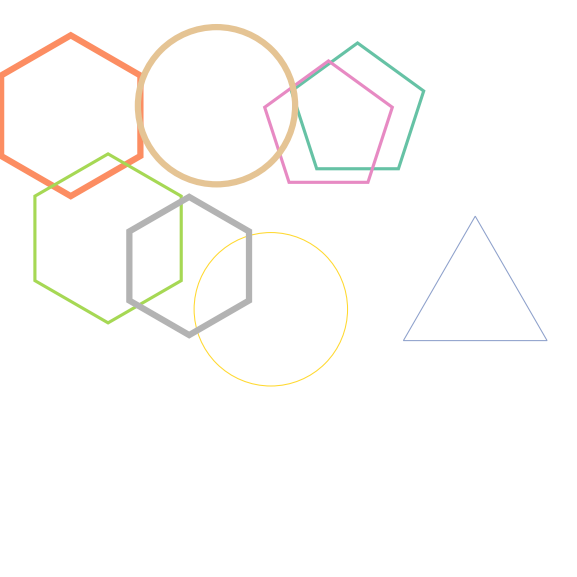[{"shape": "pentagon", "thickness": 1.5, "radius": 0.6, "center": [0.619, 0.804]}, {"shape": "hexagon", "thickness": 3, "radius": 0.7, "center": [0.123, 0.799]}, {"shape": "triangle", "thickness": 0.5, "radius": 0.72, "center": [0.823, 0.481]}, {"shape": "pentagon", "thickness": 1.5, "radius": 0.58, "center": [0.569, 0.777]}, {"shape": "hexagon", "thickness": 1.5, "radius": 0.73, "center": [0.187, 0.586]}, {"shape": "circle", "thickness": 0.5, "radius": 0.66, "center": [0.469, 0.464]}, {"shape": "circle", "thickness": 3, "radius": 0.68, "center": [0.375, 0.816]}, {"shape": "hexagon", "thickness": 3, "radius": 0.6, "center": [0.328, 0.539]}]